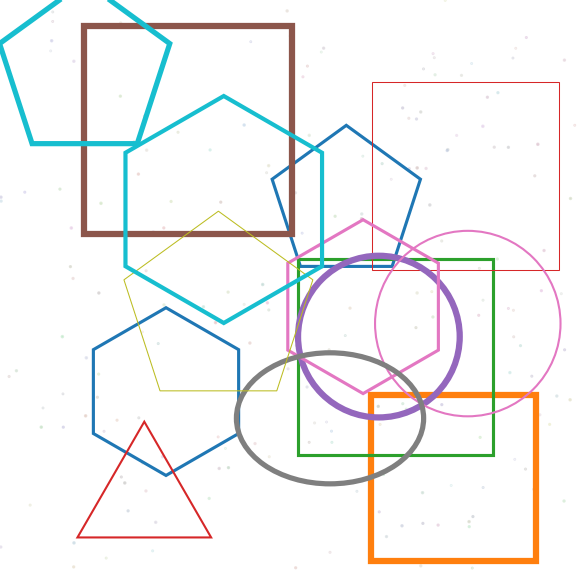[{"shape": "pentagon", "thickness": 1.5, "radius": 0.68, "center": [0.6, 0.647]}, {"shape": "hexagon", "thickness": 1.5, "radius": 0.73, "center": [0.287, 0.321]}, {"shape": "square", "thickness": 3, "radius": 0.72, "center": [0.785, 0.172]}, {"shape": "square", "thickness": 1.5, "radius": 0.85, "center": [0.685, 0.381]}, {"shape": "square", "thickness": 0.5, "radius": 0.81, "center": [0.806, 0.694]}, {"shape": "triangle", "thickness": 1, "radius": 0.67, "center": [0.25, 0.135]}, {"shape": "circle", "thickness": 3, "radius": 0.7, "center": [0.656, 0.416]}, {"shape": "square", "thickness": 3, "radius": 0.9, "center": [0.326, 0.774]}, {"shape": "circle", "thickness": 1, "radius": 0.8, "center": [0.81, 0.439]}, {"shape": "hexagon", "thickness": 1.5, "radius": 0.75, "center": [0.629, 0.468]}, {"shape": "oval", "thickness": 2.5, "radius": 0.81, "center": [0.571, 0.275]}, {"shape": "pentagon", "thickness": 0.5, "radius": 0.86, "center": [0.378, 0.461]}, {"shape": "pentagon", "thickness": 2.5, "radius": 0.77, "center": [0.147, 0.876]}, {"shape": "hexagon", "thickness": 2, "radius": 0.98, "center": [0.387, 0.636]}]